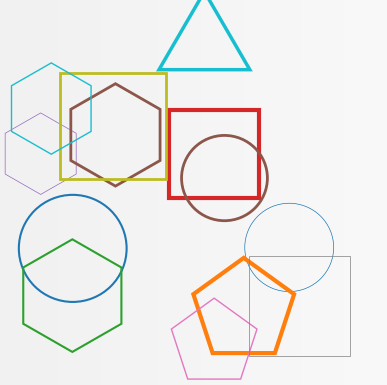[{"shape": "circle", "thickness": 0.5, "radius": 0.57, "center": [0.746, 0.357]}, {"shape": "circle", "thickness": 1.5, "radius": 0.7, "center": [0.188, 0.355]}, {"shape": "pentagon", "thickness": 3, "radius": 0.68, "center": [0.629, 0.193]}, {"shape": "hexagon", "thickness": 1.5, "radius": 0.73, "center": [0.187, 0.232]}, {"shape": "square", "thickness": 3, "radius": 0.58, "center": [0.552, 0.6]}, {"shape": "hexagon", "thickness": 0.5, "radius": 0.53, "center": [0.105, 0.601]}, {"shape": "hexagon", "thickness": 2, "radius": 0.66, "center": [0.298, 0.65]}, {"shape": "circle", "thickness": 2, "radius": 0.55, "center": [0.579, 0.538]}, {"shape": "pentagon", "thickness": 1, "radius": 0.58, "center": [0.553, 0.109]}, {"shape": "square", "thickness": 0.5, "radius": 0.65, "center": [0.772, 0.205]}, {"shape": "square", "thickness": 2, "radius": 0.69, "center": [0.291, 0.672]}, {"shape": "triangle", "thickness": 2.5, "radius": 0.68, "center": [0.527, 0.887]}, {"shape": "hexagon", "thickness": 1, "radius": 0.59, "center": [0.132, 0.718]}]